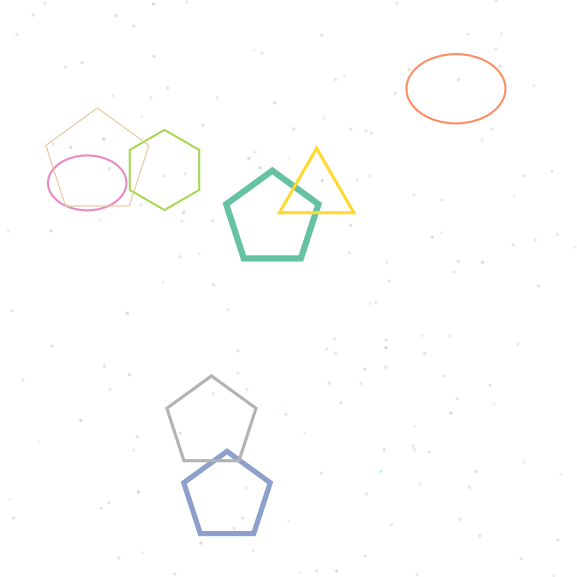[{"shape": "pentagon", "thickness": 3, "radius": 0.42, "center": [0.472, 0.62]}, {"shape": "oval", "thickness": 1, "radius": 0.43, "center": [0.79, 0.845]}, {"shape": "pentagon", "thickness": 2.5, "radius": 0.39, "center": [0.393, 0.139]}, {"shape": "oval", "thickness": 1, "radius": 0.34, "center": [0.151, 0.682]}, {"shape": "hexagon", "thickness": 1, "radius": 0.35, "center": [0.285, 0.705]}, {"shape": "triangle", "thickness": 1.5, "radius": 0.37, "center": [0.548, 0.668]}, {"shape": "pentagon", "thickness": 0.5, "radius": 0.47, "center": [0.169, 0.718]}, {"shape": "pentagon", "thickness": 1.5, "radius": 0.41, "center": [0.366, 0.267]}]